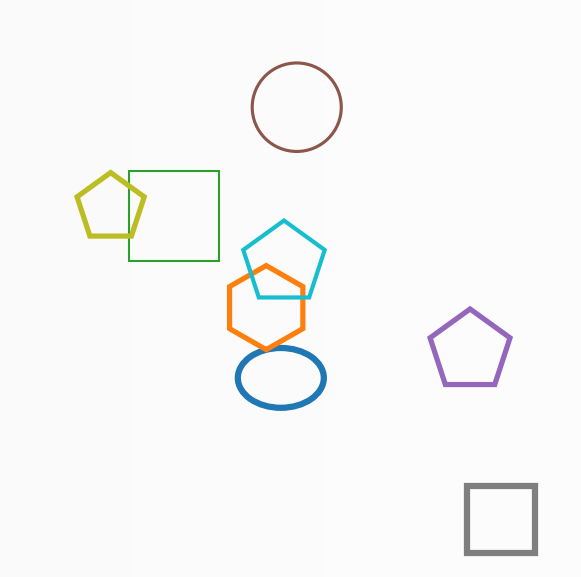[{"shape": "oval", "thickness": 3, "radius": 0.37, "center": [0.483, 0.345]}, {"shape": "hexagon", "thickness": 2.5, "radius": 0.36, "center": [0.458, 0.466]}, {"shape": "square", "thickness": 1, "radius": 0.39, "center": [0.299, 0.625]}, {"shape": "pentagon", "thickness": 2.5, "radius": 0.36, "center": [0.809, 0.392]}, {"shape": "circle", "thickness": 1.5, "radius": 0.38, "center": [0.511, 0.813]}, {"shape": "square", "thickness": 3, "radius": 0.29, "center": [0.861, 0.1]}, {"shape": "pentagon", "thickness": 2.5, "radius": 0.3, "center": [0.19, 0.639]}, {"shape": "pentagon", "thickness": 2, "radius": 0.37, "center": [0.489, 0.544]}]